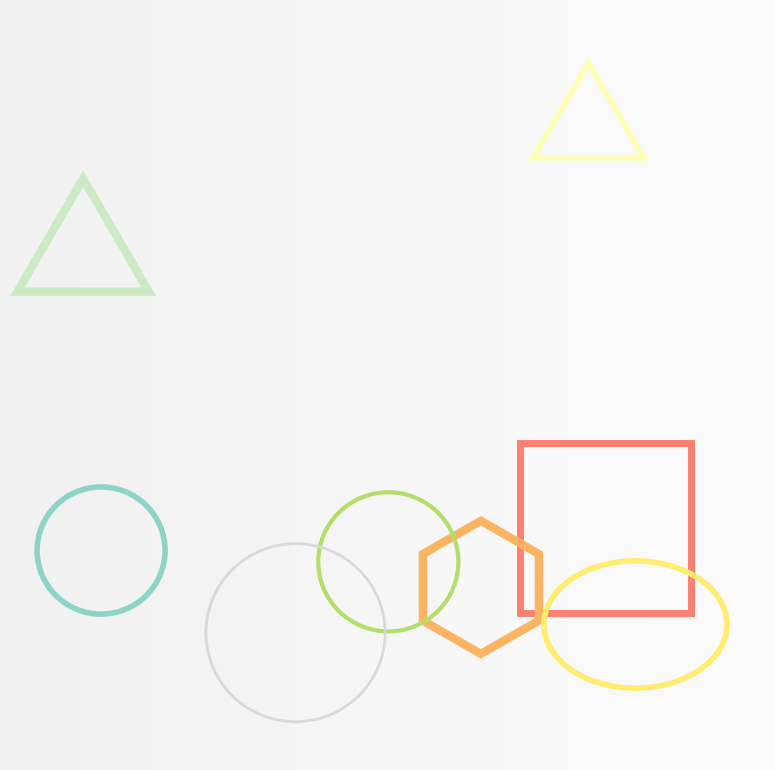[{"shape": "circle", "thickness": 2, "radius": 0.41, "center": [0.13, 0.285]}, {"shape": "triangle", "thickness": 2, "radius": 0.41, "center": [0.759, 0.836]}, {"shape": "square", "thickness": 2.5, "radius": 0.55, "center": [0.782, 0.314]}, {"shape": "hexagon", "thickness": 3, "radius": 0.43, "center": [0.62, 0.237]}, {"shape": "circle", "thickness": 1.5, "radius": 0.45, "center": [0.501, 0.27]}, {"shape": "circle", "thickness": 1, "radius": 0.58, "center": [0.381, 0.178]}, {"shape": "triangle", "thickness": 3, "radius": 0.49, "center": [0.107, 0.67]}, {"shape": "oval", "thickness": 2, "radius": 0.59, "center": [0.82, 0.189]}]